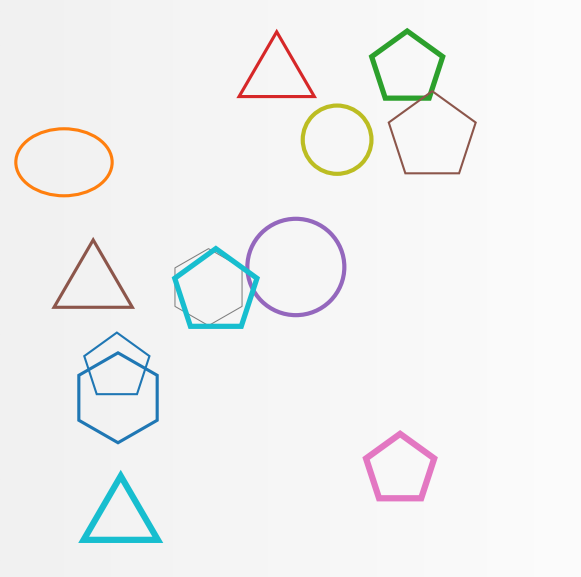[{"shape": "hexagon", "thickness": 1.5, "radius": 0.39, "center": [0.203, 0.31]}, {"shape": "pentagon", "thickness": 1, "radius": 0.29, "center": [0.201, 0.364]}, {"shape": "oval", "thickness": 1.5, "radius": 0.41, "center": [0.11, 0.718]}, {"shape": "pentagon", "thickness": 2.5, "radius": 0.32, "center": [0.701, 0.881]}, {"shape": "triangle", "thickness": 1.5, "radius": 0.37, "center": [0.476, 0.869]}, {"shape": "circle", "thickness": 2, "radius": 0.42, "center": [0.509, 0.537]}, {"shape": "triangle", "thickness": 1.5, "radius": 0.39, "center": [0.16, 0.506]}, {"shape": "pentagon", "thickness": 1, "radius": 0.39, "center": [0.744, 0.763]}, {"shape": "pentagon", "thickness": 3, "radius": 0.31, "center": [0.688, 0.186]}, {"shape": "hexagon", "thickness": 0.5, "radius": 0.33, "center": [0.359, 0.502]}, {"shape": "circle", "thickness": 2, "radius": 0.3, "center": [0.58, 0.757]}, {"shape": "pentagon", "thickness": 2.5, "radius": 0.37, "center": [0.371, 0.494]}, {"shape": "triangle", "thickness": 3, "radius": 0.37, "center": [0.208, 0.101]}]